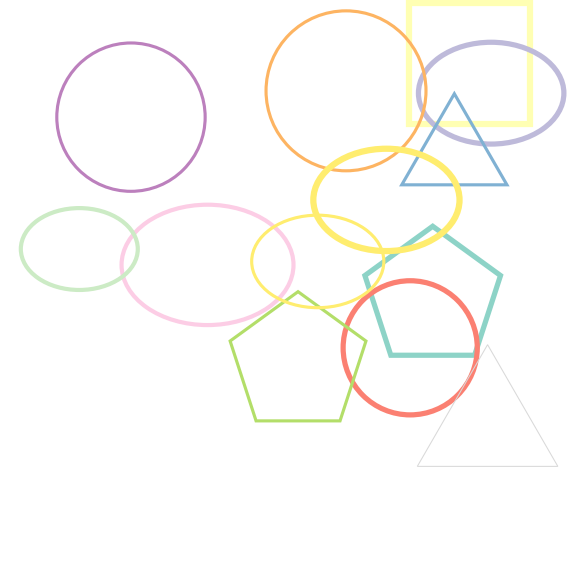[{"shape": "pentagon", "thickness": 2.5, "radius": 0.62, "center": [0.749, 0.484]}, {"shape": "square", "thickness": 3, "radius": 0.52, "center": [0.813, 0.889]}, {"shape": "oval", "thickness": 2.5, "radius": 0.63, "center": [0.85, 0.838]}, {"shape": "circle", "thickness": 2.5, "radius": 0.58, "center": [0.71, 0.397]}, {"shape": "triangle", "thickness": 1.5, "radius": 0.53, "center": [0.787, 0.732]}, {"shape": "circle", "thickness": 1.5, "radius": 0.69, "center": [0.599, 0.842]}, {"shape": "pentagon", "thickness": 1.5, "radius": 0.62, "center": [0.516, 0.37]}, {"shape": "oval", "thickness": 2, "radius": 0.74, "center": [0.359, 0.54]}, {"shape": "triangle", "thickness": 0.5, "radius": 0.7, "center": [0.844, 0.262]}, {"shape": "circle", "thickness": 1.5, "radius": 0.64, "center": [0.227, 0.796]}, {"shape": "oval", "thickness": 2, "radius": 0.51, "center": [0.137, 0.568]}, {"shape": "oval", "thickness": 1.5, "radius": 0.57, "center": [0.55, 0.546]}, {"shape": "oval", "thickness": 3, "radius": 0.63, "center": [0.669, 0.653]}]